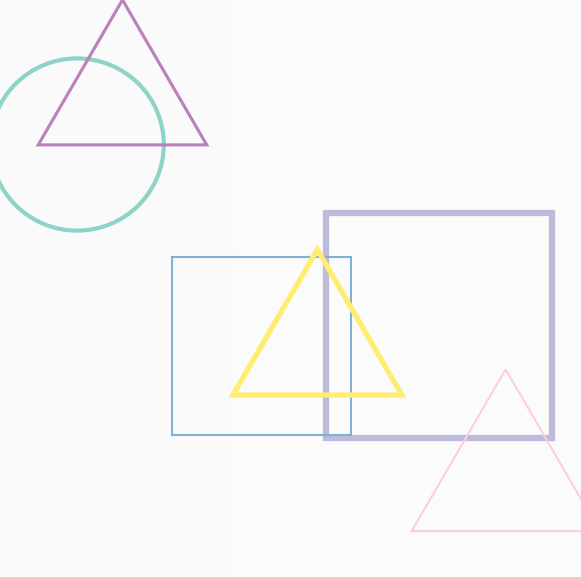[{"shape": "circle", "thickness": 2, "radius": 0.75, "center": [0.133, 0.749]}, {"shape": "square", "thickness": 3, "radius": 0.97, "center": [0.755, 0.435]}, {"shape": "square", "thickness": 1, "radius": 0.77, "center": [0.45, 0.4]}, {"shape": "triangle", "thickness": 1, "radius": 0.93, "center": [0.87, 0.173]}, {"shape": "triangle", "thickness": 1.5, "radius": 0.84, "center": [0.211, 0.832]}, {"shape": "triangle", "thickness": 2.5, "radius": 0.84, "center": [0.546, 0.399]}]